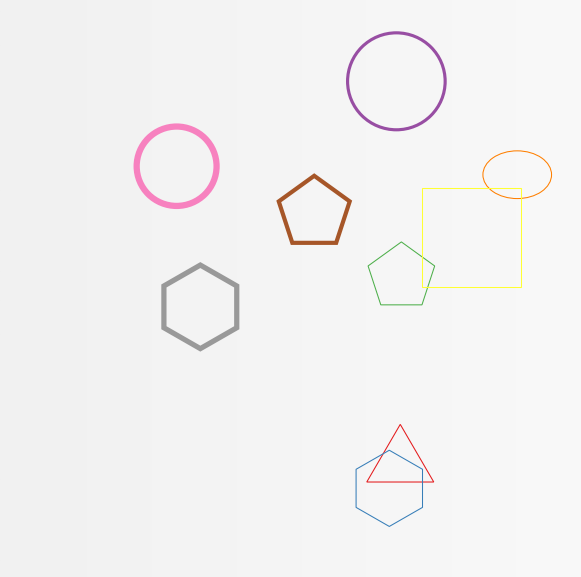[{"shape": "triangle", "thickness": 0.5, "radius": 0.33, "center": [0.689, 0.198]}, {"shape": "hexagon", "thickness": 0.5, "radius": 0.33, "center": [0.67, 0.154]}, {"shape": "pentagon", "thickness": 0.5, "radius": 0.3, "center": [0.691, 0.52]}, {"shape": "circle", "thickness": 1.5, "radius": 0.42, "center": [0.682, 0.858]}, {"shape": "oval", "thickness": 0.5, "radius": 0.3, "center": [0.89, 0.697]}, {"shape": "square", "thickness": 0.5, "radius": 0.43, "center": [0.811, 0.589]}, {"shape": "pentagon", "thickness": 2, "radius": 0.32, "center": [0.541, 0.631]}, {"shape": "circle", "thickness": 3, "radius": 0.34, "center": [0.304, 0.711]}, {"shape": "hexagon", "thickness": 2.5, "radius": 0.36, "center": [0.345, 0.468]}]